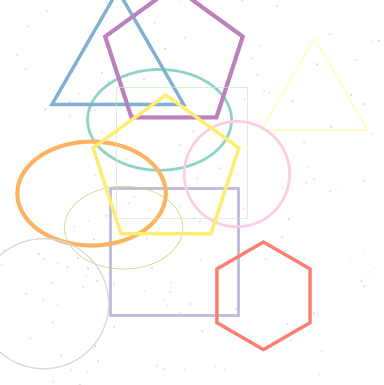[{"shape": "oval", "thickness": 2, "radius": 0.93, "center": [0.414, 0.689]}, {"shape": "triangle", "thickness": 1, "radius": 0.8, "center": [0.817, 0.742]}, {"shape": "square", "thickness": 2, "radius": 0.83, "center": [0.452, 0.347]}, {"shape": "hexagon", "thickness": 2.5, "radius": 0.7, "center": [0.684, 0.232]}, {"shape": "triangle", "thickness": 2.5, "radius": 0.99, "center": [0.306, 0.827]}, {"shape": "oval", "thickness": 3, "radius": 0.96, "center": [0.238, 0.497]}, {"shape": "oval", "thickness": 0.5, "radius": 0.77, "center": [0.321, 0.409]}, {"shape": "circle", "thickness": 2, "radius": 0.68, "center": [0.615, 0.548]}, {"shape": "circle", "thickness": 1, "radius": 0.84, "center": [0.113, 0.211]}, {"shape": "pentagon", "thickness": 3, "radius": 0.94, "center": [0.452, 0.847]}, {"shape": "square", "thickness": 0.5, "radius": 0.85, "center": [0.472, 0.604]}, {"shape": "pentagon", "thickness": 2.5, "radius": 1.0, "center": [0.431, 0.554]}]